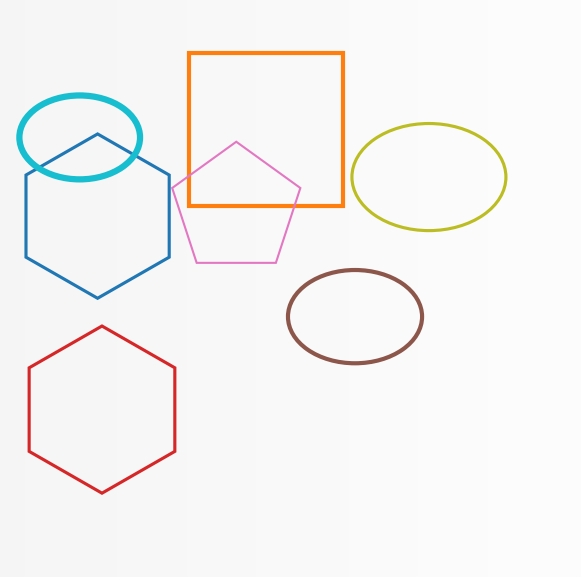[{"shape": "hexagon", "thickness": 1.5, "radius": 0.71, "center": [0.168, 0.625]}, {"shape": "square", "thickness": 2, "radius": 0.66, "center": [0.458, 0.774]}, {"shape": "hexagon", "thickness": 1.5, "radius": 0.72, "center": [0.175, 0.29]}, {"shape": "oval", "thickness": 2, "radius": 0.58, "center": [0.611, 0.451]}, {"shape": "pentagon", "thickness": 1, "radius": 0.58, "center": [0.406, 0.638]}, {"shape": "oval", "thickness": 1.5, "radius": 0.66, "center": [0.738, 0.693]}, {"shape": "oval", "thickness": 3, "radius": 0.52, "center": [0.137, 0.761]}]